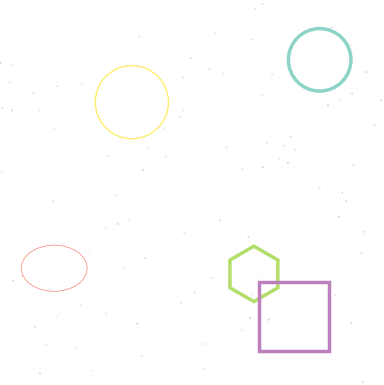[{"shape": "circle", "thickness": 2.5, "radius": 0.41, "center": [0.83, 0.845]}, {"shape": "oval", "thickness": 0.5, "radius": 0.43, "center": [0.141, 0.303]}, {"shape": "hexagon", "thickness": 2.5, "radius": 0.36, "center": [0.66, 0.289]}, {"shape": "square", "thickness": 2.5, "radius": 0.45, "center": [0.763, 0.178]}, {"shape": "circle", "thickness": 1, "radius": 0.48, "center": [0.343, 0.735]}]